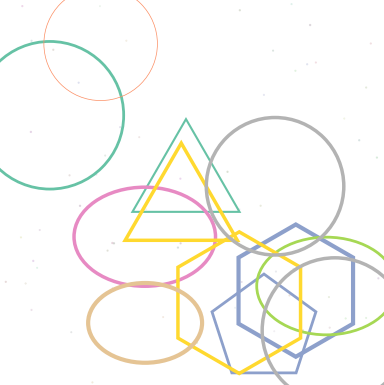[{"shape": "triangle", "thickness": 1.5, "radius": 0.8, "center": [0.483, 0.53]}, {"shape": "circle", "thickness": 2, "radius": 0.96, "center": [0.13, 0.701]}, {"shape": "circle", "thickness": 0.5, "radius": 0.74, "center": [0.261, 0.886]}, {"shape": "hexagon", "thickness": 3, "radius": 0.86, "center": [0.768, 0.245]}, {"shape": "pentagon", "thickness": 2, "radius": 0.71, "center": [0.686, 0.146]}, {"shape": "oval", "thickness": 2.5, "radius": 0.92, "center": [0.376, 0.385]}, {"shape": "oval", "thickness": 2, "radius": 0.91, "center": [0.848, 0.257]}, {"shape": "hexagon", "thickness": 2.5, "radius": 0.92, "center": [0.621, 0.214]}, {"shape": "triangle", "thickness": 2.5, "radius": 0.84, "center": [0.471, 0.46]}, {"shape": "oval", "thickness": 3, "radius": 0.74, "center": [0.377, 0.161]}, {"shape": "circle", "thickness": 2.5, "radius": 0.94, "center": [0.87, 0.142]}, {"shape": "circle", "thickness": 2.5, "radius": 0.89, "center": [0.714, 0.516]}]